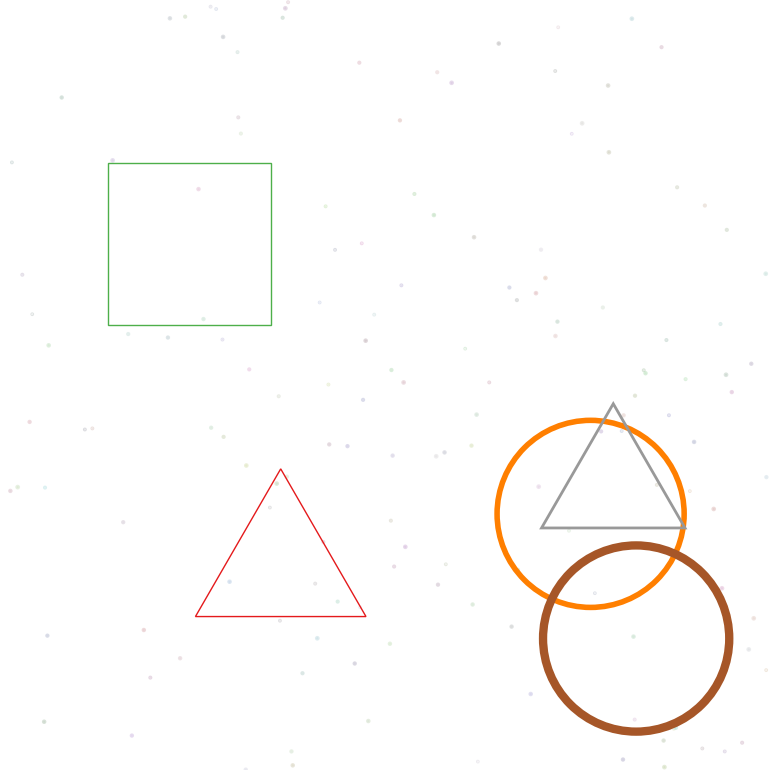[{"shape": "triangle", "thickness": 0.5, "radius": 0.64, "center": [0.365, 0.263]}, {"shape": "square", "thickness": 0.5, "radius": 0.53, "center": [0.246, 0.683]}, {"shape": "circle", "thickness": 2, "radius": 0.61, "center": [0.767, 0.333]}, {"shape": "circle", "thickness": 3, "radius": 0.6, "center": [0.826, 0.171]}, {"shape": "triangle", "thickness": 1, "radius": 0.54, "center": [0.796, 0.368]}]